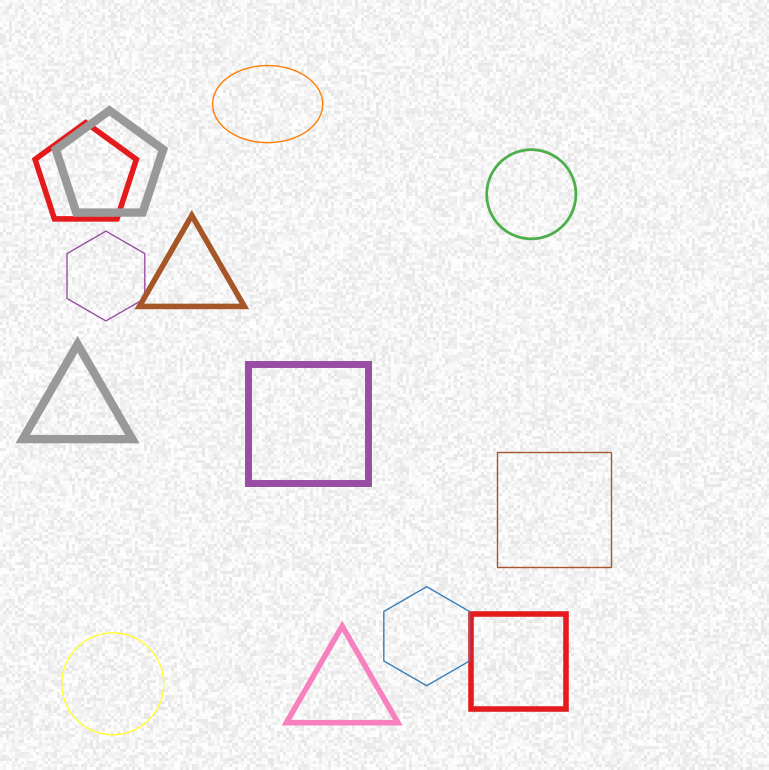[{"shape": "pentagon", "thickness": 2, "radius": 0.35, "center": [0.111, 0.772]}, {"shape": "square", "thickness": 2, "radius": 0.31, "center": [0.673, 0.141]}, {"shape": "hexagon", "thickness": 0.5, "radius": 0.32, "center": [0.554, 0.174]}, {"shape": "circle", "thickness": 1, "radius": 0.29, "center": [0.69, 0.748]}, {"shape": "hexagon", "thickness": 0.5, "radius": 0.29, "center": [0.138, 0.642]}, {"shape": "square", "thickness": 2.5, "radius": 0.39, "center": [0.4, 0.45]}, {"shape": "oval", "thickness": 0.5, "radius": 0.36, "center": [0.348, 0.865]}, {"shape": "circle", "thickness": 0.5, "radius": 0.33, "center": [0.146, 0.112]}, {"shape": "triangle", "thickness": 2, "radius": 0.39, "center": [0.249, 0.641]}, {"shape": "square", "thickness": 0.5, "radius": 0.37, "center": [0.719, 0.339]}, {"shape": "triangle", "thickness": 2, "radius": 0.42, "center": [0.444, 0.103]}, {"shape": "triangle", "thickness": 3, "radius": 0.41, "center": [0.101, 0.471]}, {"shape": "pentagon", "thickness": 3, "radius": 0.37, "center": [0.142, 0.783]}]